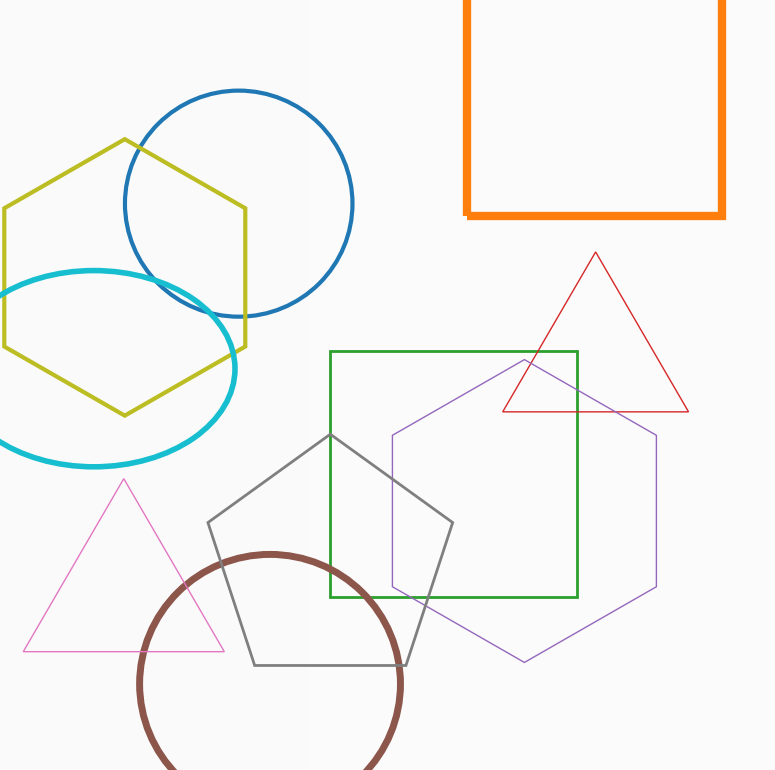[{"shape": "circle", "thickness": 1.5, "radius": 0.73, "center": [0.308, 0.736]}, {"shape": "square", "thickness": 3, "radius": 0.82, "center": [0.767, 0.883]}, {"shape": "square", "thickness": 1, "radius": 0.8, "center": [0.585, 0.384]}, {"shape": "triangle", "thickness": 0.5, "radius": 0.69, "center": [0.769, 0.534]}, {"shape": "hexagon", "thickness": 0.5, "radius": 0.98, "center": [0.677, 0.336]}, {"shape": "circle", "thickness": 2.5, "radius": 0.84, "center": [0.348, 0.112]}, {"shape": "triangle", "thickness": 0.5, "radius": 0.75, "center": [0.16, 0.229]}, {"shape": "pentagon", "thickness": 1, "radius": 0.83, "center": [0.426, 0.27]}, {"shape": "hexagon", "thickness": 1.5, "radius": 0.9, "center": [0.161, 0.64]}, {"shape": "oval", "thickness": 2, "radius": 0.91, "center": [0.121, 0.521]}]